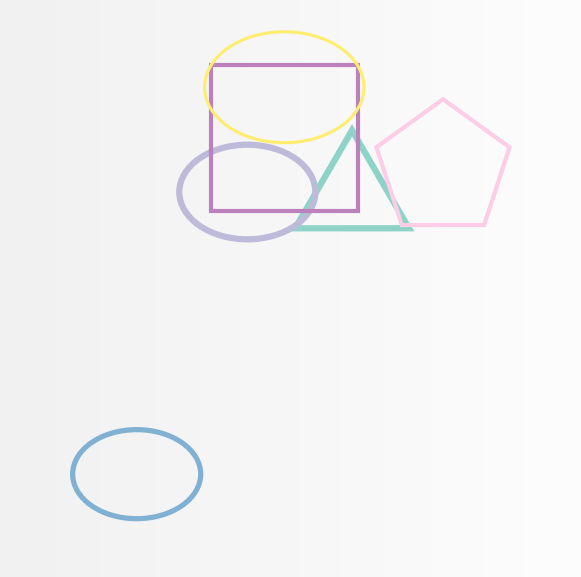[{"shape": "triangle", "thickness": 3, "radius": 0.57, "center": [0.606, 0.66]}, {"shape": "oval", "thickness": 3, "radius": 0.59, "center": [0.425, 0.667]}, {"shape": "oval", "thickness": 2.5, "radius": 0.55, "center": [0.235, 0.178]}, {"shape": "pentagon", "thickness": 2, "radius": 0.6, "center": [0.762, 0.707]}, {"shape": "square", "thickness": 2, "radius": 0.63, "center": [0.489, 0.76]}, {"shape": "oval", "thickness": 1.5, "radius": 0.69, "center": [0.489, 0.848]}]